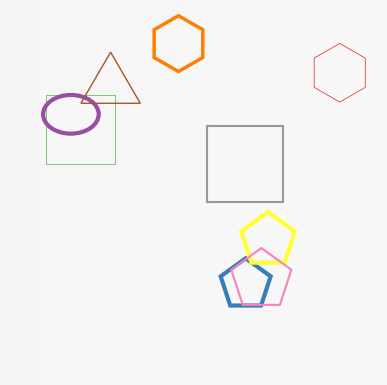[{"shape": "hexagon", "thickness": 0.5, "radius": 0.38, "center": [0.877, 0.811]}, {"shape": "pentagon", "thickness": 3, "radius": 0.34, "center": [0.634, 0.261]}, {"shape": "square", "thickness": 0.5, "radius": 0.45, "center": [0.208, 0.663]}, {"shape": "oval", "thickness": 3, "radius": 0.36, "center": [0.183, 0.703]}, {"shape": "hexagon", "thickness": 2.5, "radius": 0.36, "center": [0.461, 0.887]}, {"shape": "pentagon", "thickness": 3, "radius": 0.36, "center": [0.692, 0.377]}, {"shape": "triangle", "thickness": 1, "radius": 0.44, "center": [0.285, 0.776]}, {"shape": "pentagon", "thickness": 1.5, "radius": 0.41, "center": [0.674, 0.274]}, {"shape": "square", "thickness": 1.5, "radius": 0.49, "center": [0.632, 0.575]}]